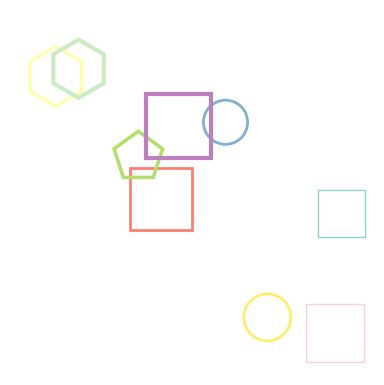[{"shape": "square", "thickness": 1, "radius": 0.3, "center": [0.887, 0.445]}, {"shape": "hexagon", "thickness": 2.5, "radius": 0.39, "center": [0.145, 0.802]}, {"shape": "square", "thickness": 2, "radius": 0.4, "center": [0.419, 0.483]}, {"shape": "circle", "thickness": 2, "radius": 0.29, "center": [0.586, 0.682]}, {"shape": "pentagon", "thickness": 2.5, "radius": 0.33, "center": [0.359, 0.593]}, {"shape": "square", "thickness": 1, "radius": 0.37, "center": [0.87, 0.135]}, {"shape": "square", "thickness": 3, "radius": 0.42, "center": [0.463, 0.673]}, {"shape": "hexagon", "thickness": 3, "radius": 0.38, "center": [0.204, 0.822]}, {"shape": "circle", "thickness": 2, "radius": 0.31, "center": [0.694, 0.176]}]